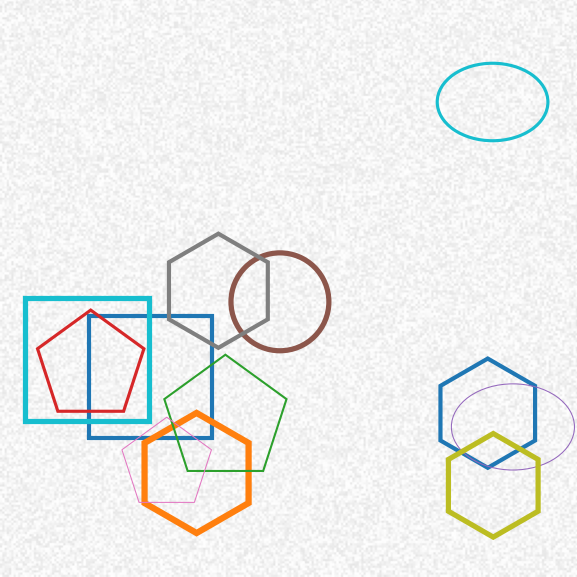[{"shape": "square", "thickness": 2, "radius": 0.53, "center": [0.261, 0.347]}, {"shape": "hexagon", "thickness": 2, "radius": 0.47, "center": [0.845, 0.284]}, {"shape": "hexagon", "thickness": 3, "radius": 0.52, "center": [0.34, 0.18]}, {"shape": "pentagon", "thickness": 1, "radius": 0.56, "center": [0.39, 0.274]}, {"shape": "pentagon", "thickness": 1.5, "radius": 0.48, "center": [0.157, 0.365]}, {"shape": "oval", "thickness": 0.5, "radius": 0.53, "center": [0.888, 0.26]}, {"shape": "circle", "thickness": 2.5, "radius": 0.42, "center": [0.485, 0.477]}, {"shape": "pentagon", "thickness": 0.5, "radius": 0.41, "center": [0.289, 0.195]}, {"shape": "hexagon", "thickness": 2, "radius": 0.49, "center": [0.378, 0.496]}, {"shape": "hexagon", "thickness": 2.5, "radius": 0.45, "center": [0.854, 0.159]}, {"shape": "square", "thickness": 2.5, "radius": 0.53, "center": [0.15, 0.376]}, {"shape": "oval", "thickness": 1.5, "radius": 0.48, "center": [0.853, 0.823]}]